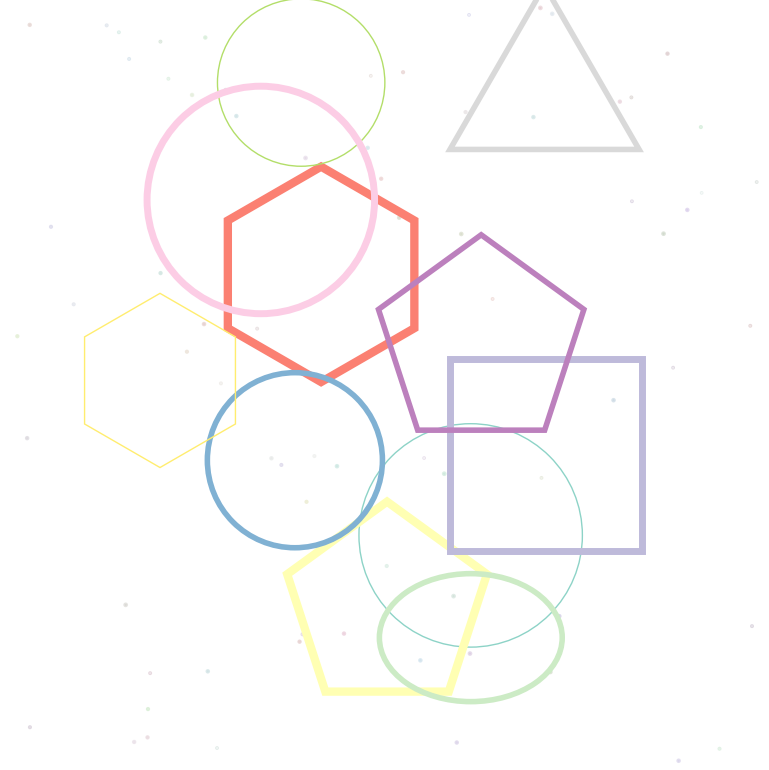[{"shape": "circle", "thickness": 0.5, "radius": 0.73, "center": [0.611, 0.305]}, {"shape": "pentagon", "thickness": 3, "radius": 0.68, "center": [0.503, 0.212]}, {"shape": "square", "thickness": 2.5, "radius": 0.62, "center": [0.709, 0.409]}, {"shape": "hexagon", "thickness": 3, "radius": 0.7, "center": [0.417, 0.644]}, {"shape": "circle", "thickness": 2, "radius": 0.57, "center": [0.383, 0.402]}, {"shape": "circle", "thickness": 0.5, "radius": 0.54, "center": [0.391, 0.893]}, {"shape": "circle", "thickness": 2.5, "radius": 0.74, "center": [0.339, 0.74]}, {"shape": "triangle", "thickness": 2, "radius": 0.71, "center": [0.707, 0.877]}, {"shape": "pentagon", "thickness": 2, "radius": 0.7, "center": [0.625, 0.555]}, {"shape": "oval", "thickness": 2, "radius": 0.59, "center": [0.611, 0.172]}, {"shape": "hexagon", "thickness": 0.5, "radius": 0.57, "center": [0.208, 0.506]}]